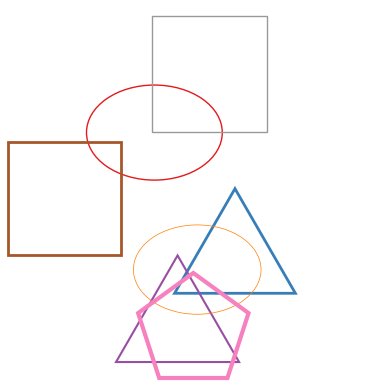[{"shape": "oval", "thickness": 1, "radius": 0.88, "center": [0.401, 0.656]}, {"shape": "triangle", "thickness": 2, "radius": 0.91, "center": [0.61, 0.329]}, {"shape": "triangle", "thickness": 1.5, "radius": 0.92, "center": [0.461, 0.152]}, {"shape": "oval", "thickness": 0.5, "radius": 0.83, "center": [0.512, 0.3]}, {"shape": "square", "thickness": 2, "radius": 0.73, "center": [0.168, 0.483]}, {"shape": "pentagon", "thickness": 3, "radius": 0.75, "center": [0.502, 0.14]}, {"shape": "square", "thickness": 1, "radius": 0.75, "center": [0.544, 0.808]}]